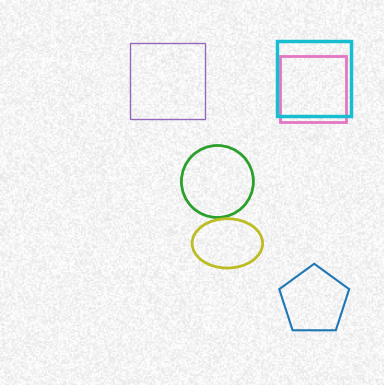[{"shape": "pentagon", "thickness": 1.5, "radius": 0.48, "center": [0.816, 0.219]}, {"shape": "circle", "thickness": 2, "radius": 0.47, "center": [0.565, 0.529]}, {"shape": "square", "thickness": 1, "radius": 0.49, "center": [0.436, 0.79]}, {"shape": "square", "thickness": 2, "radius": 0.43, "center": [0.813, 0.768]}, {"shape": "oval", "thickness": 2, "radius": 0.46, "center": [0.591, 0.368]}, {"shape": "square", "thickness": 2.5, "radius": 0.49, "center": [0.815, 0.795]}]